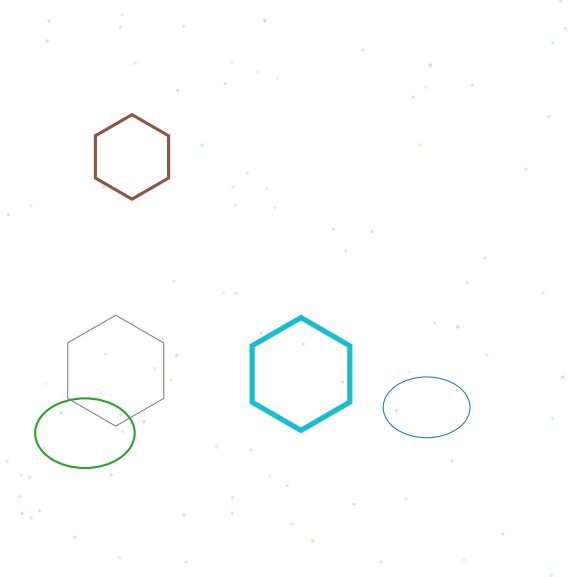[{"shape": "oval", "thickness": 0.5, "radius": 0.38, "center": [0.739, 0.294]}, {"shape": "oval", "thickness": 1, "radius": 0.43, "center": [0.147, 0.249]}, {"shape": "hexagon", "thickness": 1.5, "radius": 0.37, "center": [0.229, 0.727]}, {"shape": "hexagon", "thickness": 0.5, "radius": 0.48, "center": [0.2, 0.357]}, {"shape": "hexagon", "thickness": 2.5, "radius": 0.49, "center": [0.521, 0.352]}]